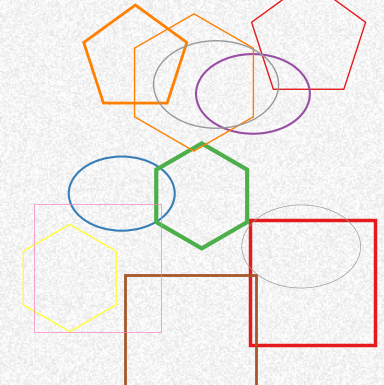[{"shape": "pentagon", "thickness": 1, "radius": 0.78, "center": [0.802, 0.894]}, {"shape": "square", "thickness": 2.5, "radius": 0.81, "center": [0.811, 0.266]}, {"shape": "oval", "thickness": 1.5, "radius": 0.69, "center": [0.316, 0.497]}, {"shape": "hexagon", "thickness": 3, "radius": 0.68, "center": [0.524, 0.491]}, {"shape": "oval", "thickness": 1.5, "radius": 0.74, "center": [0.657, 0.756]}, {"shape": "hexagon", "thickness": 1, "radius": 0.89, "center": [0.504, 0.786]}, {"shape": "pentagon", "thickness": 2, "radius": 0.7, "center": [0.351, 0.846]}, {"shape": "hexagon", "thickness": 1, "radius": 0.7, "center": [0.181, 0.278]}, {"shape": "square", "thickness": 2, "radius": 0.85, "center": [0.495, 0.117]}, {"shape": "square", "thickness": 0.5, "radius": 0.83, "center": [0.254, 0.304]}, {"shape": "oval", "thickness": 1, "radius": 0.81, "center": [0.561, 0.781]}, {"shape": "oval", "thickness": 0.5, "radius": 0.77, "center": [0.782, 0.36]}]